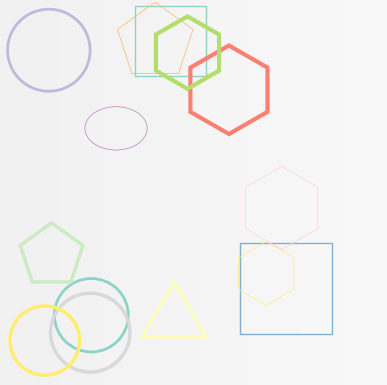[{"shape": "square", "thickness": 1, "radius": 0.46, "center": [0.44, 0.894]}, {"shape": "circle", "thickness": 2, "radius": 0.48, "center": [0.236, 0.181]}, {"shape": "triangle", "thickness": 2, "radius": 0.48, "center": [0.449, 0.173]}, {"shape": "circle", "thickness": 2, "radius": 0.53, "center": [0.126, 0.87]}, {"shape": "hexagon", "thickness": 3, "radius": 0.57, "center": [0.591, 0.767]}, {"shape": "square", "thickness": 1, "radius": 0.59, "center": [0.739, 0.251]}, {"shape": "pentagon", "thickness": 0.5, "radius": 0.51, "center": [0.401, 0.892]}, {"shape": "hexagon", "thickness": 3, "radius": 0.47, "center": [0.484, 0.863]}, {"shape": "hexagon", "thickness": 0.5, "radius": 0.54, "center": [0.727, 0.46]}, {"shape": "circle", "thickness": 2.5, "radius": 0.51, "center": [0.233, 0.136]}, {"shape": "oval", "thickness": 0.5, "radius": 0.4, "center": [0.299, 0.667]}, {"shape": "pentagon", "thickness": 2.5, "radius": 0.42, "center": [0.133, 0.336]}, {"shape": "hexagon", "thickness": 0.5, "radius": 0.41, "center": [0.687, 0.29]}, {"shape": "circle", "thickness": 2.5, "radius": 0.45, "center": [0.116, 0.115]}]